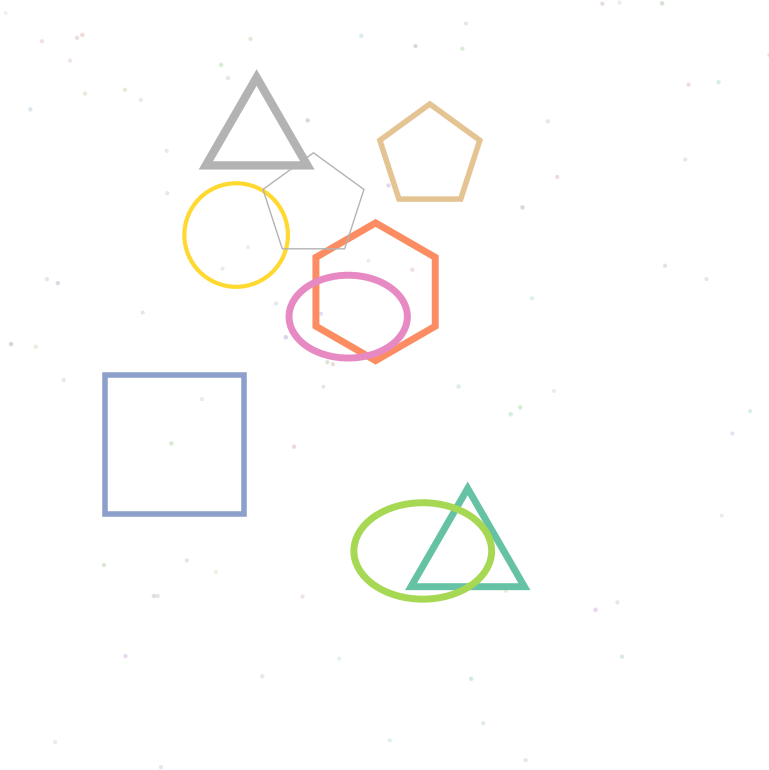[{"shape": "triangle", "thickness": 2.5, "radius": 0.43, "center": [0.607, 0.281]}, {"shape": "hexagon", "thickness": 2.5, "radius": 0.45, "center": [0.488, 0.621]}, {"shape": "square", "thickness": 2, "radius": 0.45, "center": [0.226, 0.423]}, {"shape": "oval", "thickness": 2.5, "radius": 0.38, "center": [0.452, 0.589]}, {"shape": "oval", "thickness": 2.5, "radius": 0.45, "center": [0.549, 0.284]}, {"shape": "circle", "thickness": 1.5, "radius": 0.34, "center": [0.307, 0.695]}, {"shape": "pentagon", "thickness": 2, "radius": 0.34, "center": [0.558, 0.797]}, {"shape": "pentagon", "thickness": 0.5, "radius": 0.34, "center": [0.407, 0.733]}, {"shape": "triangle", "thickness": 3, "radius": 0.38, "center": [0.333, 0.823]}]